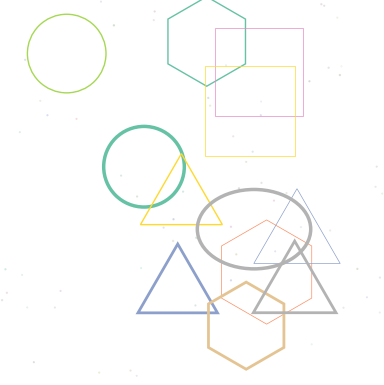[{"shape": "circle", "thickness": 2.5, "radius": 0.52, "center": [0.374, 0.567]}, {"shape": "hexagon", "thickness": 1, "radius": 0.58, "center": [0.537, 0.892]}, {"shape": "hexagon", "thickness": 0.5, "radius": 0.68, "center": [0.693, 0.293]}, {"shape": "triangle", "thickness": 2, "radius": 0.6, "center": [0.462, 0.247]}, {"shape": "triangle", "thickness": 0.5, "radius": 0.65, "center": [0.771, 0.38]}, {"shape": "square", "thickness": 0.5, "radius": 0.57, "center": [0.672, 0.813]}, {"shape": "circle", "thickness": 1, "radius": 0.51, "center": [0.173, 0.861]}, {"shape": "square", "thickness": 0.5, "radius": 0.58, "center": [0.649, 0.713]}, {"shape": "triangle", "thickness": 1, "radius": 0.61, "center": [0.471, 0.478]}, {"shape": "hexagon", "thickness": 2, "radius": 0.57, "center": [0.639, 0.154]}, {"shape": "oval", "thickness": 2.5, "radius": 0.74, "center": [0.66, 0.405]}, {"shape": "triangle", "thickness": 2, "radius": 0.62, "center": [0.765, 0.25]}]